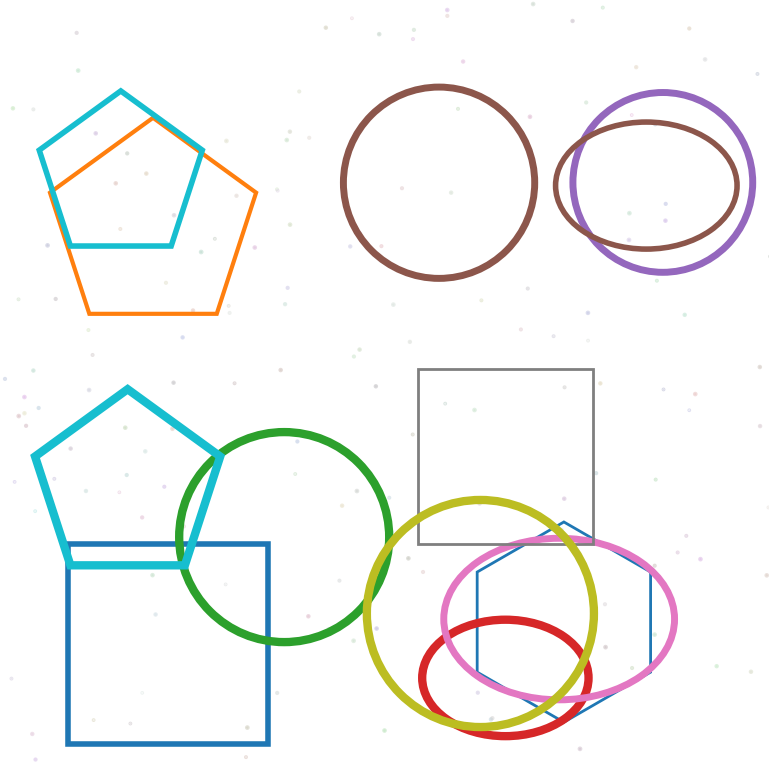[{"shape": "square", "thickness": 2, "radius": 0.65, "center": [0.218, 0.164]}, {"shape": "hexagon", "thickness": 1, "radius": 0.65, "center": [0.732, 0.192]}, {"shape": "pentagon", "thickness": 1.5, "radius": 0.7, "center": [0.199, 0.706]}, {"shape": "circle", "thickness": 3, "radius": 0.68, "center": [0.369, 0.302]}, {"shape": "oval", "thickness": 3, "radius": 0.54, "center": [0.656, 0.12]}, {"shape": "circle", "thickness": 2.5, "radius": 0.58, "center": [0.861, 0.763]}, {"shape": "circle", "thickness": 2.5, "radius": 0.62, "center": [0.57, 0.763]}, {"shape": "oval", "thickness": 2, "radius": 0.59, "center": [0.839, 0.759]}, {"shape": "oval", "thickness": 2.5, "radius": 0.75, "center": [0.726, 0.196]}, {"shape": "square", "thickness": 1, "radius": 0.57, "center": [0.657, 0.407]}, {"shape": "circle", "thickness": 3, "radius": 0.74, "center": [0.624, 0.203]}, {"shape": "pentagon", "thickness": 3, "radius": 0.63, "center": [0.166, 0.368]}, {"shape": "pentagon", "thickness": 2, "radius": 0.56, "center": [0.157, 0.771]}]